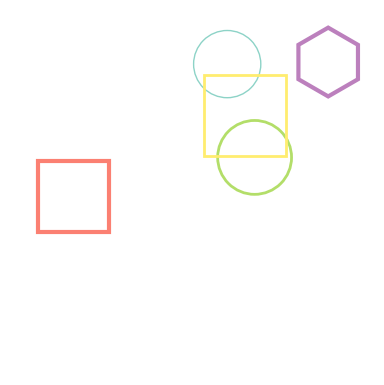[{"shape": "circle", "thickness": 1, "radius": 0.44, "center": [0.59, 0.834]}, {"shape": "square", "thickness": 3, "radius": 0.46, "center": [0.19, 0.49]}, {"shape": "circle", "thickness": 2, "radius": 0.48, "center": [0.661, 0.591]}, {"shape": "hexagon", "thickness": 3, "radius": 0.45, "center": [0.852, 0.839]}, {"shape": "square", "thickness": 2, "radius": 0.53, "center": [0.636, 0.7]}]